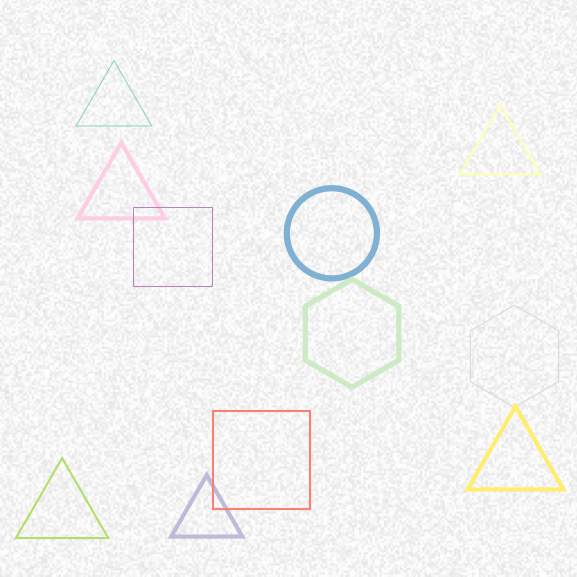[{"shape": "triangle", "thickness": 0.5, "radius": 0.38, "center": [0.197, 0.819]}, {"shape": "triangle", "thickness": 1, "radius": 0.4, "center": [0.866, 0.737]}, {"shape": "triangle", "thickness": 2, "radius": 0.36, "center": [0.358, 0.106]}, {"shape": "square", "thickness": 1, "radius": 0.42, "center": [0.453, 0.202]}, {"shape": "circle", "thickness": 3, "radius": 0.39, "center": [0.575, 0.595]}, {"shape": "triangle", "thickness": 1, "radius": 0.46, "center": [0.107, 0.114]}, {"shape": "triangle", "thickness": 2, "radius": 0.44, "center": [0.21, 0.665]}, {"shape": "hexagon", "thickness": 0.5, "radius": 0.44, "center": [0.891, 0.382]}, {"shape": "square", "thickness": 0.5, "radius": 0.34, "center": [0.299, 0.573]}, {"shape": "hexagon", "thickness": 2.5, "radius": 0.47, "center": [0.61, 0.422]}, {"shape": "triangle", "thickness": 2, "radius": 0.48, "center": [0.893, 0.2]}]